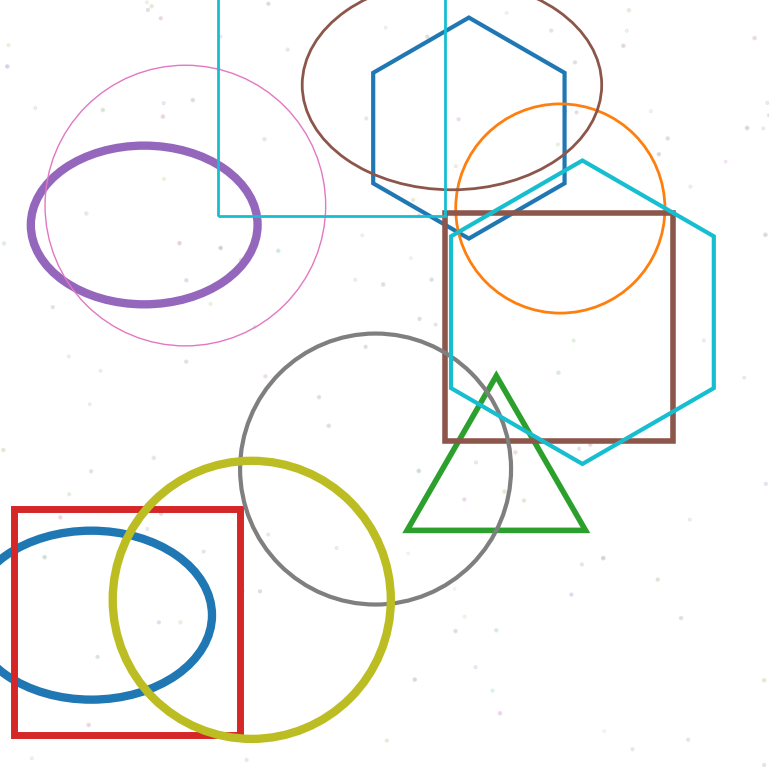[{"shape": "hexagon", "thickness": 1.5, "radius": 0.72, "center": [0.609, 0.834]}, {"shape": "oval", "thickness": 3, "radius": 0.78, "center": [0.119, 0.201]}, {"shape": "circle", "thickness": 1, "radius": 0.68, "center": [0.728, 0.729]}, {"shape": "triangle", "thickness": 2, "radius": 0.67, "center": [0.645, 0.378]}, {"shape": "square", "thickness": 2.5, "radius": 0.73, "center": [0.165, 0.193]}, {"shape": "oval", "thickness": 3, "radius": 0.74, "center": [0.187, 0.708]}, {"shape": "square", "thickness": 2, "radius": 0.74, "center": [0.726, 0.575]}, {"shape": "oval", "thickness": 1, "radius": 0.97, "center": [0.587, 0.89]}, {"shape": "circle", "thickness": 0.5, "radius": 0.91, "center": [0.241, 0.733]}, {"shape": "circle", "thickness": 1.5, "radius": 0.88, "center": [0.488, 0.391]}, {"shape": "circle", "thickness": 3, "radius": 0.9, "center": [0.327, 0.221]}, {"shape": "square", "thickness": 1, "radius": 0.74, "center": [0.431, 0.867]}, {"shape": "hexagon", "thickness": 1.5, "radius": 0.99, "center": [0.756, 0.595]}]